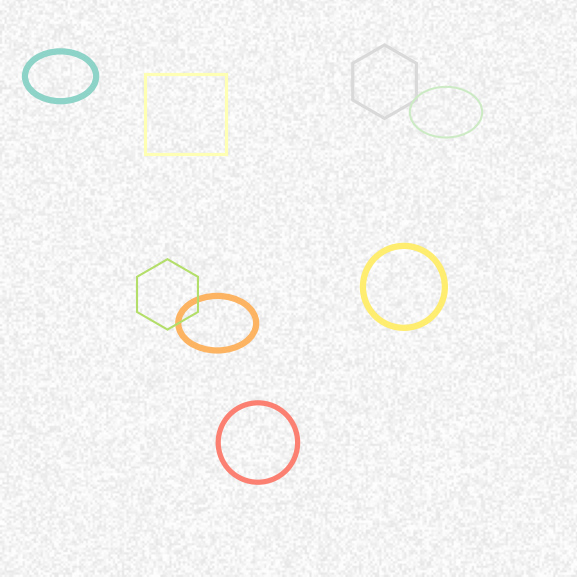[{"shape": "oval", "thickness": 3, "radius": 0.31, "center": [0.105, 0.867]}, {"shape": "square", "thickness": 1.5, "radius": 0.35, "center": [0.321, 0.802]}, {"shape": "circle", "thickness": 2.5, "radius": 0.34, "center": [0.447, 0.233]}, {"shape": "oval", "thickness": 3, "radius": 0.34, "center": [0.376, 0.44]}, {"shape": "hexagon", "thickness": 1, "radius": 0.3, "center": [0.29, 0.489]}, {"shape": "hexagon", "thickness": 1.5, "radius": 0.32, "center": [0.666, 0.858]}, {"shape": "oval", "thickness": 1, "radius": 0.31, "center": [0.772, 0.805]}, {"shape": "circle", "thickness": 3, "radius": 0.35, "center": [0.699, 0.502]}]